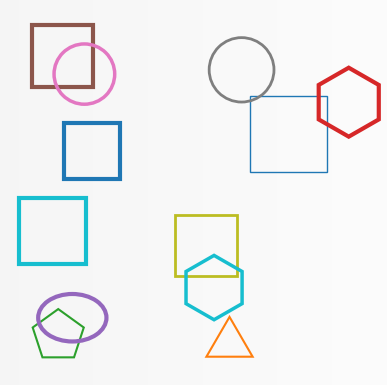[{"shape": "square", "thickness": 3, "radius": 0.36, "center": [0.237, 0.608]}, {"shape": "square", "thickness": 1, "radius": 0.5, "center": [0.745, 0.652]}, {"shape": "triangle", "thickness": 1.5, "radius": 0.34, "center": [0.592, 0.108]}, {"shape": "pentagon", "thickness": 1.5, "radius": 0.35, "center": [0.15, 0.128]}, {"shape": "hexagon", "thickness": 3, "radius": 0.45, "center": [0.9, 0.735]}, {"shape": "oval", "thickness": 3, "radius": 0.44, "center": [0.187, 0.175]}, {"shape": "square", "thickness": 3, "radius": 0.4, "center": [0.161, 0.854]}, {"shape": "circle", "thickness": 2.5, "radius": 0.39, "center": [0.218, 0.808]}, {"shape": "circle", "thickness": 2, "radius": 0.42, "center": [0.623, 0.819]}, {"shape": "square", "thickness": 2, "radius": 0.39, "center": [0.532, 0.362]}, {"shape": "hexagon", "thickness": 2.5, "radius": 0.42, "center": [0.552, 0.253]}, {"shape": "square", "thickness": 3, "radius": 0.43, "center": [0.135, 0.4]}]